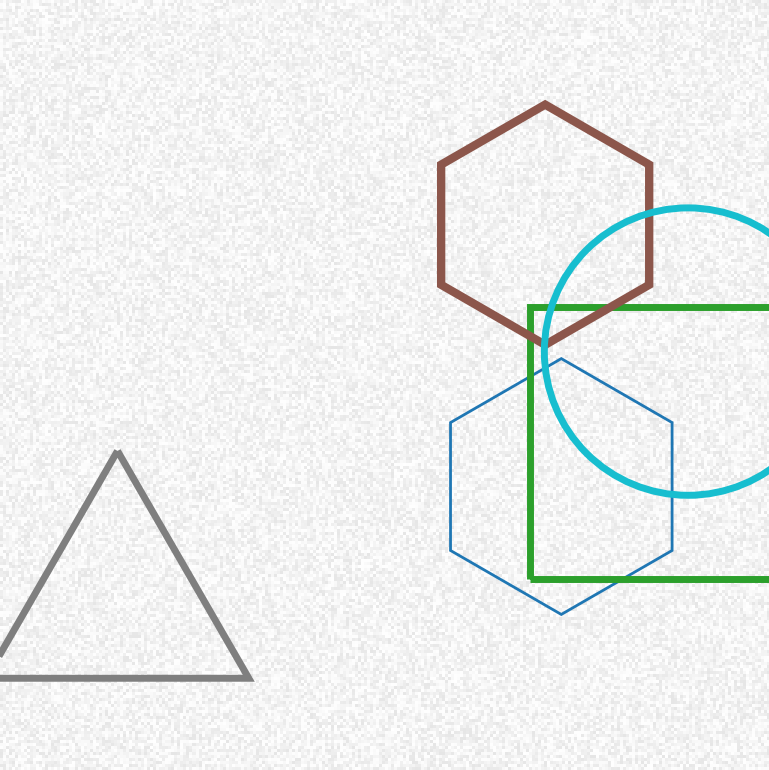[{"shape": "hexagon", "thickness": 1, "radius": 0.83, "center": [0.729, 0.368]}, {"shape": "square", "thickness": 2.5, "radius": 0.88, "center": [0.865, 0.425]}, {"shape": "hexagon", "thickness": 3, "radius": 0.78, "center": [0.708, 0.708]}, {"shape": "triangle", "thickness": 2.5, "radius": 0.98, "center": [0.153, 0.218]}, {"shape": "circle", "thickness": 2.5, "radius": 0.93, "center": [0.894, 0.543]}]